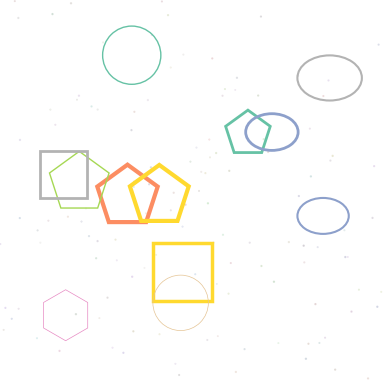[{"shape": "pentagon", "thickness": 2, "radius": 0.3, "center": [0.644, 0.653]}, {"shape": "circle", "thickness": 1, "radius": 0.38, "center": [0.342, 0.857]}, {"shape": "pentagon", "thickness": 3, "radius": 0.41, "center": [0.331, 0.49]}, {"shape": "oval", "thickness": 1.5, "radius": 0.33, "center": [0.839, 0.439]}, {"shape": "oval", "thickness": 2, "radius": 0.34, "center": [0.706, 0.657]}, {"shape": "hexagon", "thickness": 0.5, "radius": 0.33, "center": [0.17, 0.181]}, {"shape": "pentagon", "thickness": 1, "radius": 0.41, "center": [0.206, 0.525]}, {"shape": "pentagon", "thickness": 3, "radius": 0.4, "center": [0.414, 0.491]}, {"shape": "square", "thickness": 2.5, "radius": 0.38, "center": [0.474, 0.293]}, {"shape": "circle", "thickness": 0.5, "radius": 0.36, "center": [0.469, 0.213]}, {"shape": "square", "thickness": 2, "radius": 0.31, "center": [0.164, 0.547]}, {"shape": "oval", "thickness": 1.5, "radius": 0.42, "center": [0.856, 0.798]}]